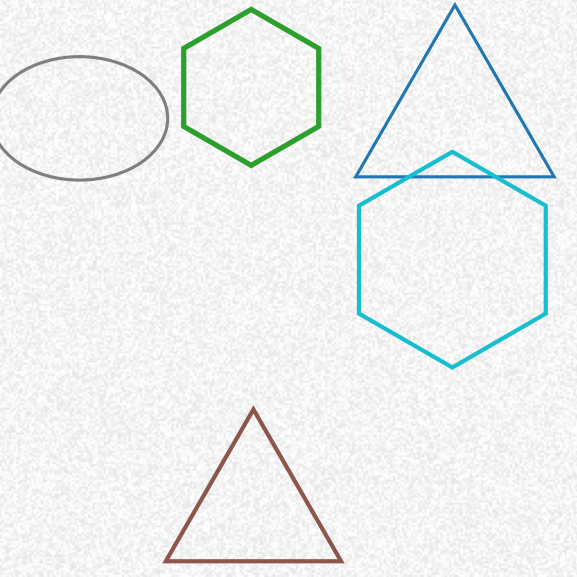[{"shape": "triangle", "thickness": 1.5, "radius": 0.99, "center": [0.788, 0.792]}, {"shape": "hexagon", "thickness": 2.5, "radius": 0.67, "center": [0.435, 0.848]}, {"shape": "triangle", "thickness": 2, "radius": 0.88, "center": [0.439, 0.115]}, {"shape": "oval", "thickness": 1.5, "radius": 0.76, "center": [0.138, 0.794]}, {"shape": "hexagon", "thickness": 2, "radius": 0.93, "center": [0.783, 0.55]}]